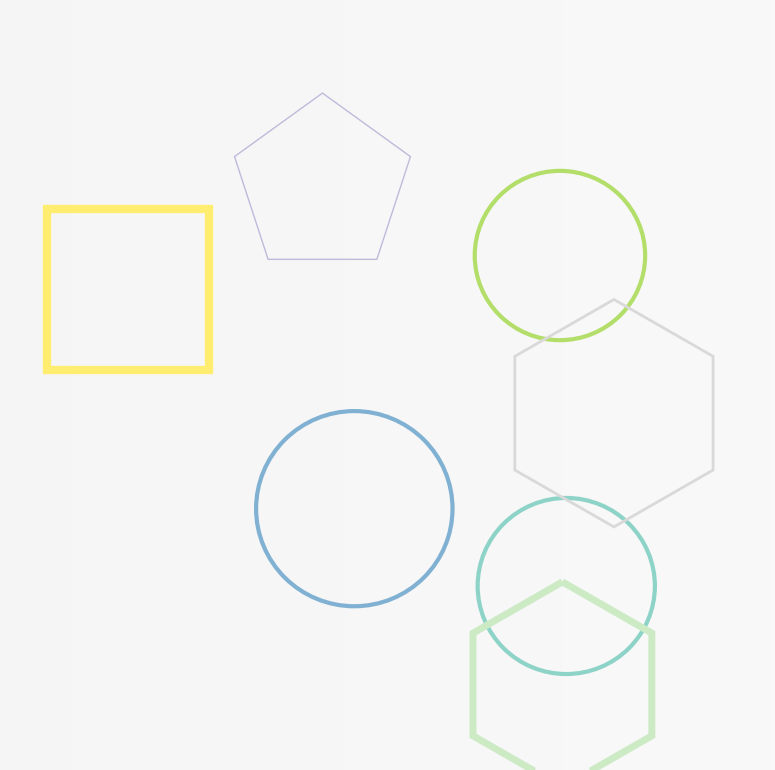[{"shape": "circle", "thickness": 1.5, "radius": 0.57, "center": [0.731, 0.239]}, {"shape": "pentagon", "thickness": 0.5, "radius": 0.6, "center": [0.416, 0.76]}, {"shape": "circle", "thickness": 1.5, "radius": 0.63, "center": [0.457, 0.339]}, {"shape": "circle", "thickness": 1.5, "radius": 0.55, "center": [0.723, 0.668]}, {"shape": "hexagon", "thickness": 1, "radius": 0.74, "center": [0.792, 0.463]}, {"shape": "hexagon", "thickness": 2.5, "radius": 0.67, "center": [0.726, 0.111]}, {"shape": "square", "thickness": 3, "radius": 0.52, "center": [0.165, 0.624]}]